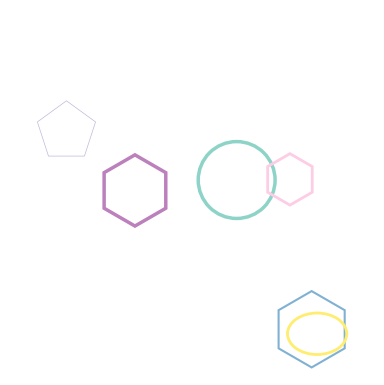[{"shape": "circle", "thickness": 2.5, "radius": 0.5, "center": [0.615, 0.532]}, {"shape": "pentagon", "thickness": 0.5, "radius": 0.4, "center": [0.173, 0.659]}, {"shape": "hexagon", "thickness": 1.5, "radius": 0.5, "center": [0.809, 0.145]}, {"shape": "hexagon", "thickness": 2, "radius": 0.33, "center": [0.753, 0.534]}, {"shape": "hexagon", "thickness": 2.5, "radius": 0.46, "center": [0.351, 0.505]}, {"shape": "oval", "thickness": 2, "radius": 0.38, "center": [0.824, 0.133]}]